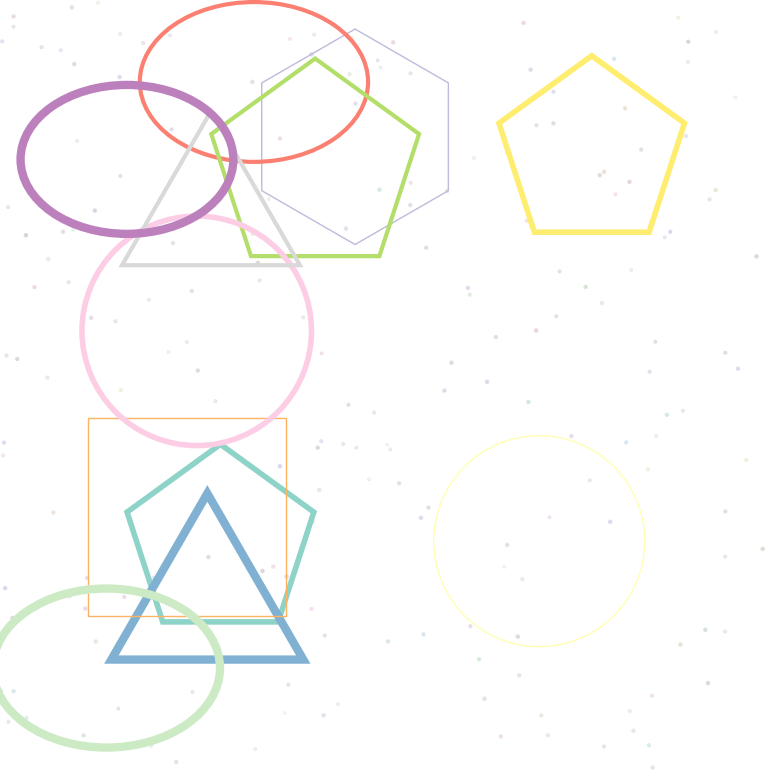[{"shape": "pentagon", "thickness": 2, "radius": 0.64, "center": [0.286, 0.296]}, {"shape": "circle", "thickness": 0.5, "radius": 0.69, "center": [0.7, 0.297]}, {"shape": "hexagon", "thickness": 0.5, "radius": 0.7, "center": [0.461, 0.822]}, {"shape": "oval", "thickness": 1.5, "radius": 0.74, "center": [0.33, 0.894]}, {"shape": "triangle", "thickness": 3, "radius": 0.72, "center": [0.269, 0.215]}, {"shape": "square", "thickness": 0.5, "radius": 0.64, "center": [0.243, 0.329]}, {"shape": "pentagon", "thickness": 1.5, "radius": 0.71, "center": [0.409, 0.782]}, {"shape": "circle", "thickness": 2, "radius": 0.75, "center": [0.256, 0.57]}, {"shape": "triangle", "thickness": 1.5, "radius": 0.67, "center": [0.274, 0.722]}, {"shape": "oval", "thickness": 3, "radius": 0.69, "center": [0.165, 0.793]}, {"shape": "oval", "thickness": 3, "radius": 0.74, "center": [0.138, 0.132]}, {"shape": "pentagon", "thickness": 2, "radius": 0.63, "center": [0.768, 0.801]}]